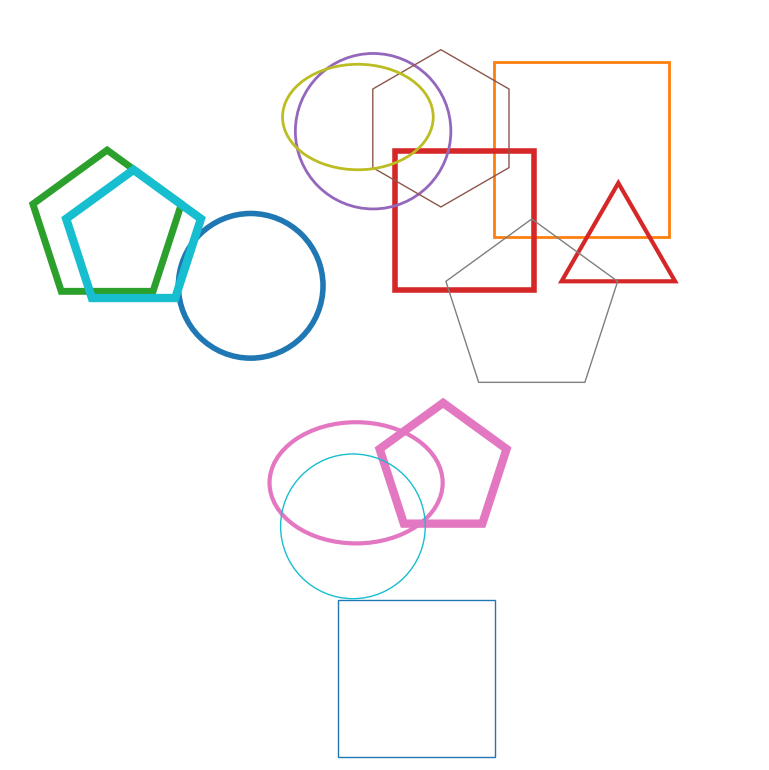[{"shape": "square", "thickness": 0.5, "radius": 0.51, "center": [0.541, 0.119]}, {"shape": "circle", "thickness": 2, "radius": 0.47, "center": [0.326, 0.629]}, {"shape": "square", "thickness": 1, "radius": 0.57, "center": [0.755, 0.806]}, {"shape": "pentagon", "thickness": 2.5, "radius": 0.51, "center": [0.139, 0.704]}, {"shape": "triangle", "thickness": 1.5, "radius": 0.43, "center": [0.803, 0.677]}, {"shape": "square", "thickness": 2, "radius": 0.45, "center": [0.604, 0.714]}, {"shape": "circle", "thickness": 1, "radius": 0.5, "center": [0.485, 0.83]}, {"shape": "hexagon", "thickness": 0.5, "radius": 0.51, "center": [0.573, 0.833]}, {"shape": "pentagon", "thickness": 3, "radius": 0.43, "center": [0.575, 0.39]}, {"shape": "oval", "thickness": 1.5, "radius": 0.56, "center": [0.462, 0.373]}, {"shape": "pentagon", "thickness": 0.5, "radius": 0.59, "center": [0.691, 0.598]}, {"shape": "oval", "thickness": 1, "radius": 0.49, "center": [0.465, 0.848]}, {"shape": "circle", "thickness": 0.5, "radius": 0.47, "center": [0.458, 0.316]}, {"shape": "pentagon", "thickness": 3, "radius": 0.46, "center": [0.173, 0.687]}]